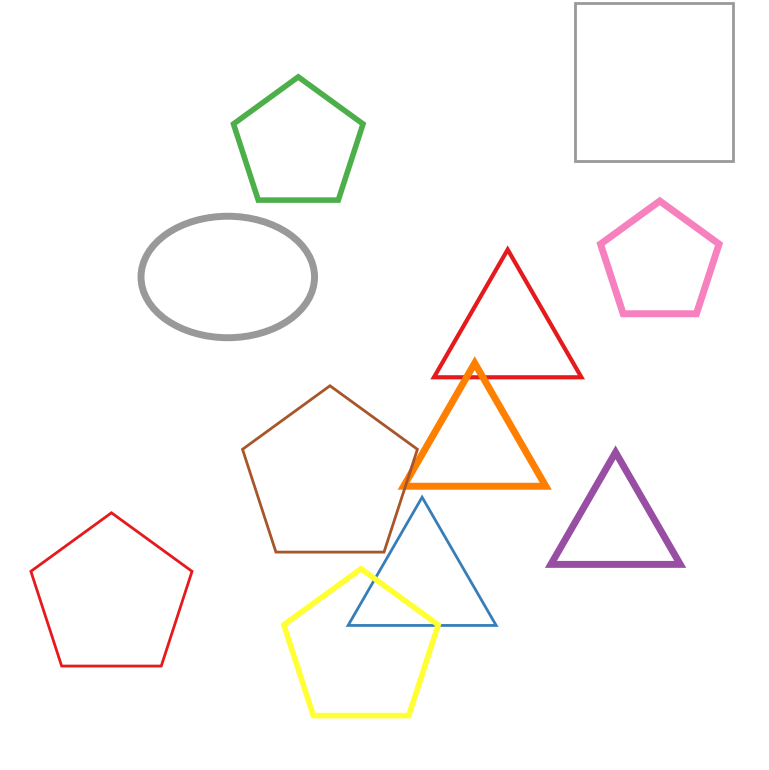[{"shape": "triangle", "thickness": 1.5, "radius": 0.55, "center": [0.659, 0.565]}, {"shape": "pentagon", "thickness": 1, "radius": 0.55, "center": [0.145, 0.224]}, {"shape": "triangle", "thickness": 1, "radius": 0.56, "center": [0.548, 0.243]}, {"shape": "pentagon", "thickness": 2, "radius": 0.44, "center": [0.387, 0.812]}, {"shape": "triangle", "thickness": 2.5, "radius": 0.49, "center": [0.799, 0.316]}, {"shape": "triangle", "thickness": 2.5, "radius": 0.53, "center": [0.617, 0.422]}, {"shape": "pentagon", "thickness": 2, "radius": 0.53, "center": [0.469, 0.156]}, {"shape": "pentagon", "thickness": 1, "radius": 0.6, "center": [0.429, 0.38]}, {"shape": "pentagon", "thickness": 2.5, "radius": 0.4, "center": [0.857, 0.658]}, {"shape": "oval", "thickness": 2.5, "radius": 0.56, "center": [0.296, 0.64]}, {"shape": "square", "thickness": 1, "radius": 0.51, "center": [0.849, 0.894]}]